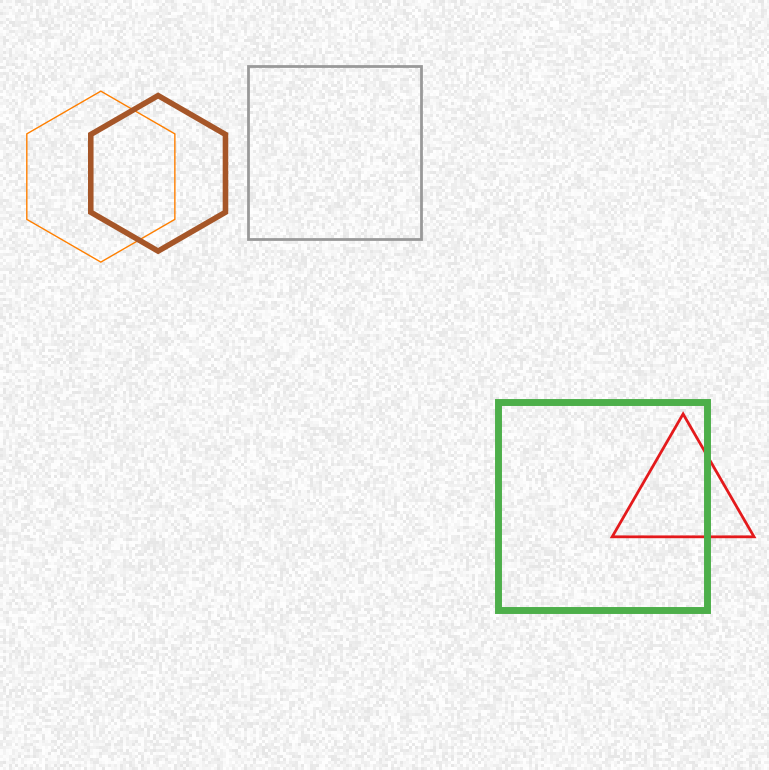[{"shape": "triangle", "thickness": 1, "radius": 0.53, "center": [0.887, 0.356]}, {"shape": "square", "thickness": 2.5, "radius": 0.68, "center": [0.783, 0.343]}, {"shape": "hexagon", "thickness": 0.5, "radius": 0.56, "center": [0.131, 0.771]}, {"shape": "hexagon", "thickness": 2, "radius": 0.5, "center": [0.205, 0.775]}, {"shape": "square", "thickness": 1, "radius": 0.56, "center": [0.434, 0.802]}]